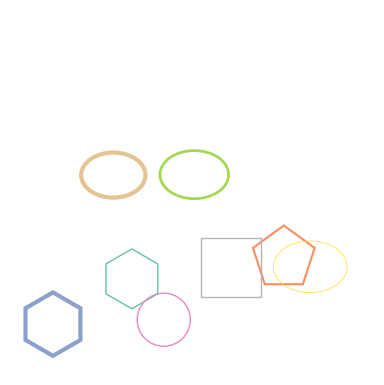[{"shape": "hexagon", "thickness": 1, "radius": 0.39, "center": [0.342, 0.276]}, {"shape": "pentagon", "thickness": 1.5, "radius": 0.42, "center": [0.737, 0.33]}, {"shape": "hexagon", "thickness": 3, "radius": 0.41, "center": [0.138, 0.158]}, {"shape": "circle", "thickness": 1, "radius": 0.34, "center": [0.425, 0.17]}, {"shape": "oval", "thickness": 2, "radius": 0.45, "center": [0.505, 0.546]}, {"shape": "oval", "thickness": 0.5, "radius": 0.48, "center": [0.806, 0.307]}, {"shape": "oval", "thickness": 3, "radius": 0.42, "center": [0.294, 0.545]}, {"shape": "square", "thickness": 1, "radius": 0.39, "center": [0.6, 0.305]}]